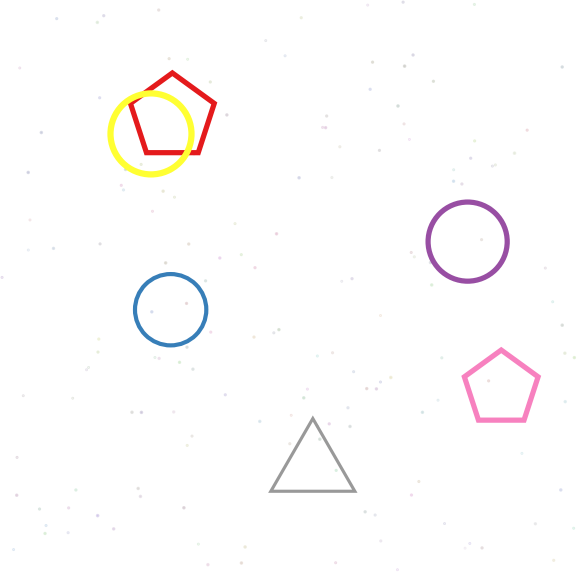[{"shape": "pentagon", "thickness": 2.5, "radius": 0.38, "center": [0.298, 0.796]}, {"shape": "circle", "thickness": 2, "radius": 0.31, "center": [0.295, 0.463]}, {"shape": "circle", "thickness": 2.5, "radius": 0.34, "center": [0.81, 0.581]}, {"shape": "circle", "thickness": 3, "radius": 0.35, "center": [0.261, 0.767]}, {"shape": "pentagon", "thickness": 2.5, "radius": 0.34, "center": [0.868, 0.326]}, {"shape": "triangle", "thickness": 1.5, "radius": 0.42, "center": [0.542, 0.19]}]